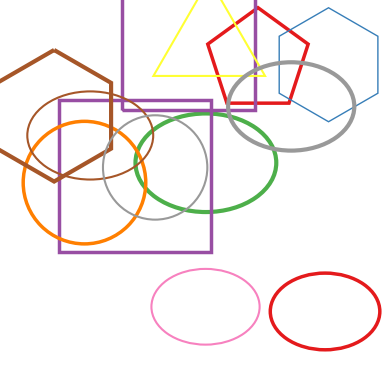[{"shape": "pentagon", "thickness": 2.5, "radius": 0.69, "center": [0.67, 0.843]}, {"shape": "oval", "thickness": 2.5, "radius": 0.71, "center": [0.844, 0.191]}, {"shape": "hexagon", "thickness": 1, "radius": 0.74, "center": [0.853, 0.832]}, {"shape": "oval", "thickness": 3, "radius": 0.91, "center": [0.535, 0.577]}, {"shape": "square", "thickness": 2.5, "radius": 0.99, "center": [0.35, 0.543]}, {"shape": "square", "thickness": 2.5, "radius": 0.86, "center": [0.49, 0.886]}, {"shape": "circle", "thickness": 2.5, "radius": 0.8, "center": [0.219, 0.526]}, {"shape": "triangle", "thickness": 1.5, "radius": 0.84, "center": [0.543, 0.886]}, {"shape": "hexagon", "thickness": 3, "radius": 0.85, "center": [0.141, 0.699]}, {"shape": "oval", "thickness": 1.5, "radius": 0.82, "center": [0.234, 0.648]}, {"shape": "oval", "thickness": 1.5, "radius": 0.7, "center": [0.534, 0.203]}, {"shape": "circle", "thickness": 1.5, "radius": 0.68, "center": [0.403, 0.565]}, {"shape": "oval", "thickness": 3, "radius": 0.82, "center": [0.756, 0.724]}]